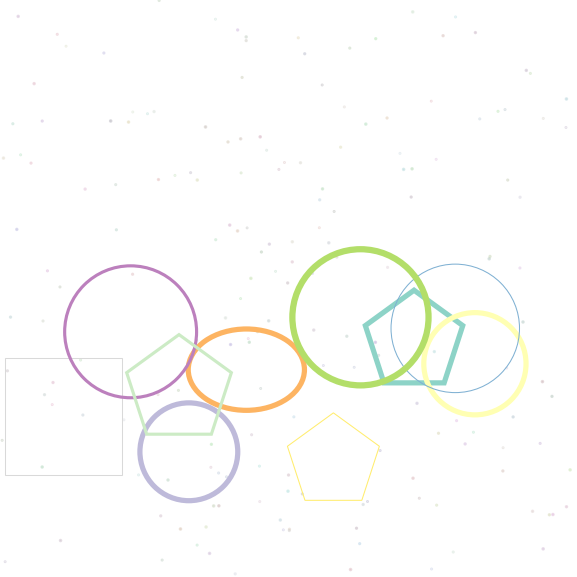[{"shape": "pentagon", "thickness": 2.5, "radius": 0.44, "center": [0.717, 0.408]}, {"shape": "circle", "thickness": 2.5, "radius": 0.44, "center": [0.822, 0.369]}, {"shape": "circle", "thickness": 2.5, "radius": 0.42, "center": [0.327, 0.217]}, {"shape": "circle", "thickness": 0.5, "radius": 0.56, "center": [0.788, 0.431]}, {"shape": "oval", "thickness": 2.5, "radius": 0.5, "center": [0.427, 0.359]}, {"shape": "circle", "thickness": 3, "radius": 0.59, "center": [0.624, 0.45]}, {"shape": "square", "thickness": 0.5, "radius": 0.51, "center": [0.11, 0.278]}, {"shape": "circle", "thickness": 1.5, "radius": 0.57, "center": [0.226, 0.425]}, {"shape": "pentagon", "thickness": 1.5, "radius": 0.48, "center": [0.31, 0.324]}, {"shape": "pentagon", "thickness": 0.5, "radius": 0.42, "center": [0.577, 0.201]}]